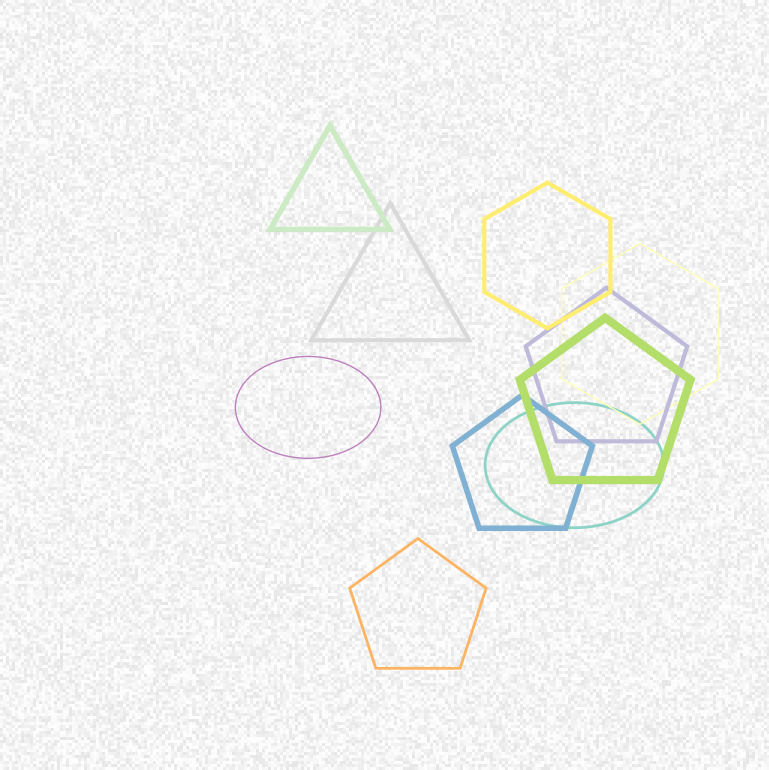[{"shape": "oval", "thickness": 1, "radius": 0.58, "center": [0.746, 0.396]}, {"shape": "hexagon", "thickness": 0.5, "radius": 0.59, "center": [0.831, 0.566]}, {"shape": "pentagon", "thickness": 1.5, "radius": 0.55, "center": [0.788, 0.516]}, {"shape": "pentagon", "thickness": 2, "radius": 0.48, "center": [0.678, 0.391]}, {"shape": "pentagon", "thickness": 1, "radius": 0.47, "center": [0.543, 0.207]}, {"shape": "pentagon", "thickness": 3, "radius": 0.58, "center": [0.786, 0.471]}, {"shape": "triangle", "thickness": 1.5, "radius": 0.59, "center": [0.507, 0.617]}, {"shape": "oval", "thickness": 0.5, "radius": 0.47, "center": [0.4, 0.471]}, {"shape": "triangle", "thickness": 2, "radius": 0.45, "center": [0.429, 0.747]}, {"shape": "hexagon", "thickness": 1.5, "radius": 0.47, "center": [0.711, 0.668]}]